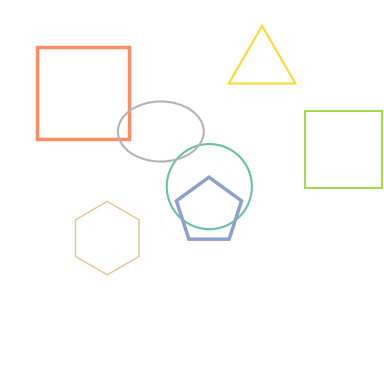[{"shape": "circle", "thickness": 1.5, "radius": 0.55, "center": [0.544, 0.515]}, {"shape": "square", "thickness": 2.5, "radius": 0.6, "center": [0.214, 0.757]}, {"shape": "pentagon", "thickness": 2.5, "radius": 0.44, "center": [0.543, 0.451]}, {"shape": "square", "thickness": 1.5, "radius": 0.5, "center": [0.892, 0.612]}, {"shape": "triangle", "thickness": 1.5, "radius": 0.5, "center": [0.681, 0.833]}, {"shape": "hexagon", "thickness": 1, "radius": 0.48, "center": [0.279, 0.382]}, {"shape": "oval", "thickness": 1.5, "radius": 0.56, "center": [0.418, 0.658]}]